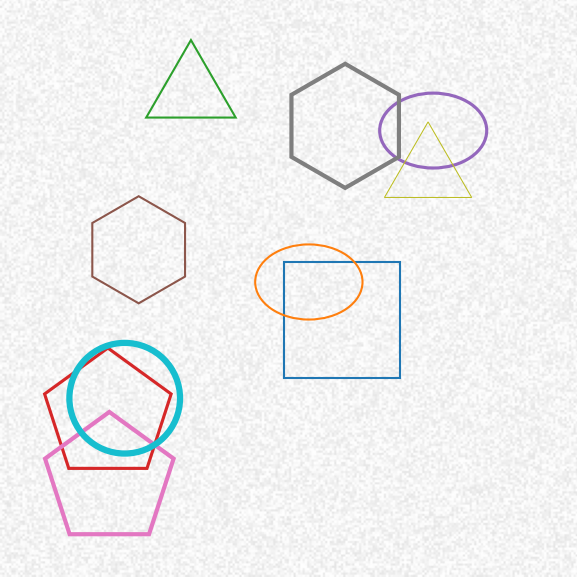[{"shape": "square", "thickness": 1, "radius": 0.5, "center": [0.593, 0.445]}, {"shape": "oval", "thickness": 1, "radius": 0.46, "center": [0.535, 0.511]}, {"shape": "triangle", "thickness": 1, "radius": 0.45, "center": [0.331, 0.84]}, {"shape": "pentagon", "thickness": 1.5, "radius": 0.58, "center": [0.187, 0.281]}, {"shape": "oval", "thickness": 1.5, "radius": 0.46, "center": [0.75, 0.773]}, {"shape": "hexagon", "thickness": 1, "radius": 0.46, "center": [0.24, 0.567]}, {"shape": "pentagon", "thickness": 2, "radius": 0.59, "center": [0.189, 0.169]}, {"shape": "hexagon", "thickness": 2, "radius": 0.54, "center": [0.598, 0.781]}, {"shape": "triangle", "thickness": 0.5, "radius": 0.44, "center": [0.741, 0.701]}, {"shape": "circle", "thickness": 3, "radius": 0.48, "center": [0.216, 0.31]}]